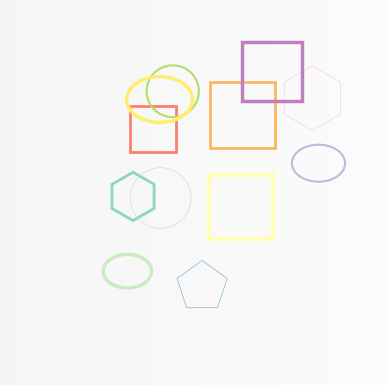[{"shape": "hexagon", "thickness": 2, "radius": 0.31, "center": [0.343, 0.49]}, {"shape": "square", "thickness": 3, "radius": 0.41, "center": [0.622, 0.461]}, {"shape": "oval", "thickness": 1.5, "radius": 0.34, "center": [0.822, 0.576]}, {"shape": "square", "thickness": 2, "radius": 0.3, "center": [0.395, 0.664]}, {"shape": "pentagon", "thickness": 0.5, "radius": 0.34, "center": [0.522, 0.256]}, {"shape": "square", "thickness": 2, "radius": 0.42, "center": [0.626, 0.701]}, {"shape": "circle", "thickness": 1.5, "radius": 0.34, "center": [0.446, 0.763]}, {"shape": "hexagon", "thickness": 0.5, "radius": 0.42, "center": [0.806, 0.745]}, {"shape": "circle", "thickness": 0.5, "radius": 0.39, "center": [0.414, 0.486]}, {"shape": "square", "thickness": 2.5, "radius": 0.38, "center": [0.702, 0.814]}, {"shape": "oval", "thickness": 2.5, "radius": 0.31, "center": [0.329, 0.296]}, {"shape": "oval", "thickness": 2.5, "radius": 0.42, "center": [0.412, 0.741]}]